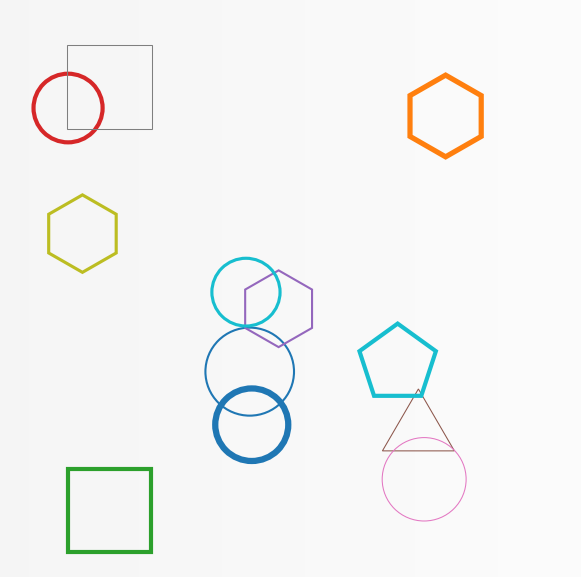[{"shape": "circle", "thickness": 1, "radius": 0.38, "center": [0.43, 0.356]}, {"shape": "circle", "thickness": 3, "radius": 0.31, "center": [0.433, 0.264]}, {"shape": "hexagon", "thickness": 2.5, "radius": 0.35, "center": [0.767, 0.798]}, {"shape": "square", "thickness": 2, "radius": 0.36, "center": [0.189, 0.115]}, {"shape": "circle", "thickness": 2, "radius": 0.3, "center": [0.117, 0.812]}, {"shape": "hexagon", "thickness": 1, "radius": 0.33, "center": [0.479, 0.465]}, {"shape": "triangle", "thickness": 0.5, "radius": 0.36, "center": [0.72, 0.254]}, {"shape": "circle", "thickness": 0.5, "radius": 0.36, "center": [0.73, 0.169]}, {"shape": "square", "thickness": 0.5, "radius": 0.36, "center": [0.188, 0.849]}, {"shape": "hexagon", "thickness": 1.5, "radius": 0.34, "center": [0.142, 0.595]}, {"shape": "pentagon", "thickness": 2, "radius": 0.35, "center": [0.684, 0.37]}, {"shape": "circle", "thickness": 1.5, "radius": 0.29, "center": [0.423, 0.493]}]